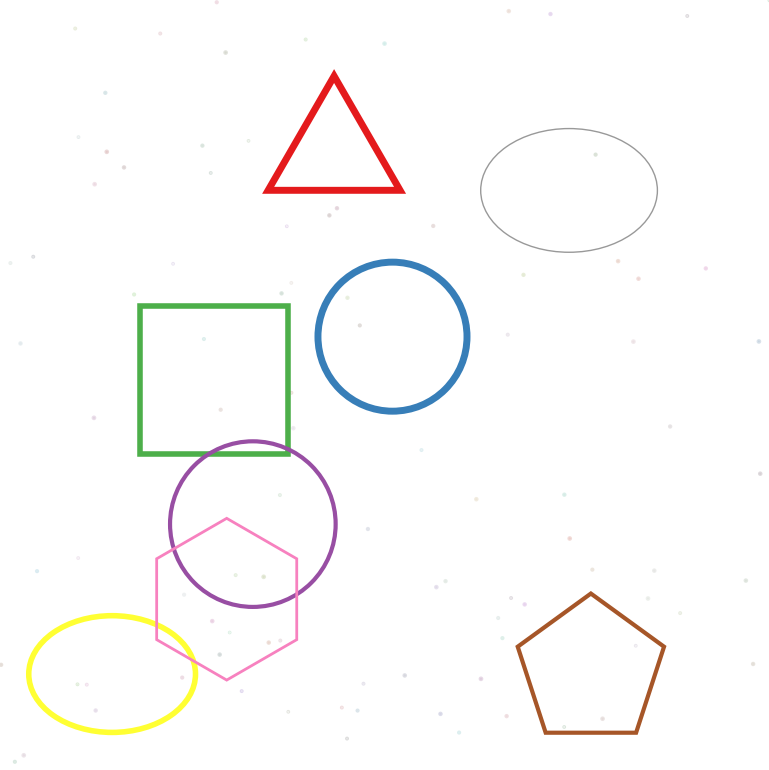[{"shape": "triangle", "thickness": 2.5, "radius": 0.49, "center": [0.434, 0.802]}, {"shape": "circle", "thickness": 2.5, "radius": 0.48, "center": [0.51, 0.563]}, {"shape": "square", "thickness": 2, "radius": 0.48, "center": [0.278, 0.506]}, {"shape": "circle", "thickness": 1.5, "radius": 0.54, "center": [0.328, 0.319]}, {"shape": "oval", "thickness": 2, "radius": 0.54, "center": [0.146, 0.125]}, {"shape": "pentagon", "thickness": 1.5, "radius": 0.5, "center": [0.767, 0.129]}, {"shape": "hexagon", "thickness": 1, "radius": 0.53, "center": [0.294, 0.222]}, {"shape": "oval", "thickness": 0.5, "radius": 0.57, "center": [0.739, 0.753]}]